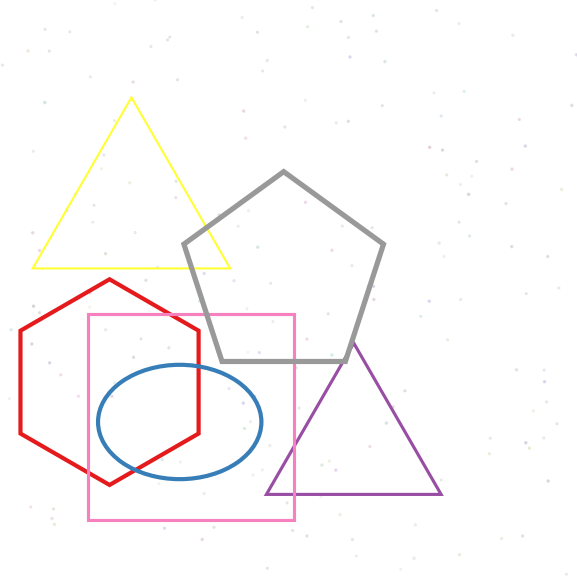[{"shape": "hexagon", "thickness": 2, "radius": 0.89, "center": [0.19, 0.337]}, {"shape": "oval", "thickness": 2, "radius": 0.71, "center": [0.311, 0.268]}, {"shape": "triangle", "thickness": 1.5, "radius": 0.87, "center": [0.613, 0.23]}, {"shape": "triangle", "thickness": 1, "radius": 0.99, "center": [0.228, 0.633]}, {"shape": "square", "thickness": 1.5, "radius": 0.89, "center": [0.331, 0.277]}, {"shape": "pentagon", "thickness": 2.5, "radius": 0.91, "center": [0.491, 0.52]}]